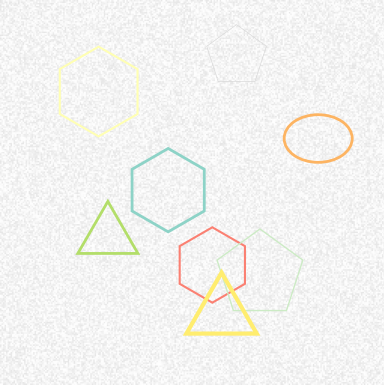[{"shape": "hexagon", "thickness": 2, "radius": 0.54, "center": [0.437, 0.506]}, {"shape": "hexagon", "thickness": 1.5, "radius": 0.58, "center": [0.256, 0.762]}, {"shape": "hexagon", "thickness": 1.5, "radius": 0.49, "center": [0.551, 0.312]}, {"shape": "oval", "thickness": 2, "radius": 0.44, "center": [0.826, 0.64]}, {"shape": "triangle", "thickness": 2, "radius": 0.45, "center": [0.28, 0.387]}, {"shape": "pentagon", "thickness": 0.5, "radius": 0.41, "center": [0.614, 0.855]}, {"shape": "pentagon", "thickness": 1, "radius": 0.59, "center": [0.675, 0.288]}, {"shape": "triangle", "thickness": 3, "radius": 0.53, "center": [0.575, 0.186]}]